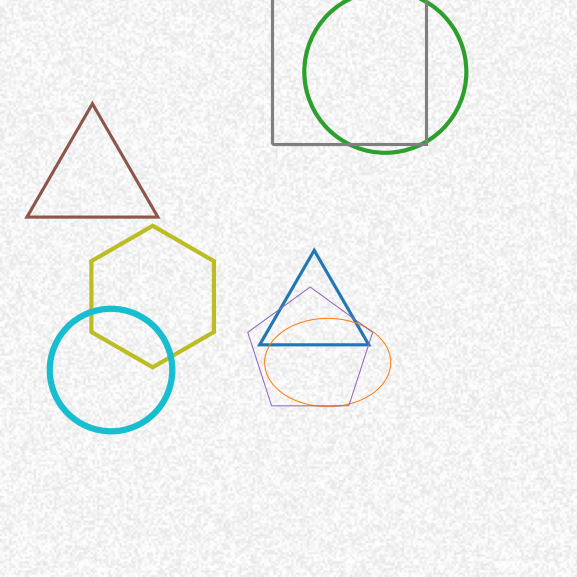[{"shape": "triangle", "thickness": 1.5, "radius": 0.55, "center": [0.544, 0.457]}, {"shape": "oval", "thickness": 0.5, "radius": 0.55, "center": [0.567, 0.371]}, {"shape": "circle", "thickness": 2, "radius": 0.7, "center": [0.667, 0.875]}, {"shape": "pentagon", "thickness": 0.5, "radius": 0.57, "center": [0.537, 0.388]}, {"shape": "triangle", "thickness": 1.5, "radius": 0.65, "center": [0.16, 0.689]}, {"shape": "square", "thickness": 1.5, "radius": 0.66, "center": [0.604, 0.883]}, {"shape": "hexagon", "thickness": 2, "radius": 0.61, "center": [0.264, 0.486]}, {"shape": "circle", "thickness": 3, "radius": 0.53, "center": [0.192, 0.358]}]